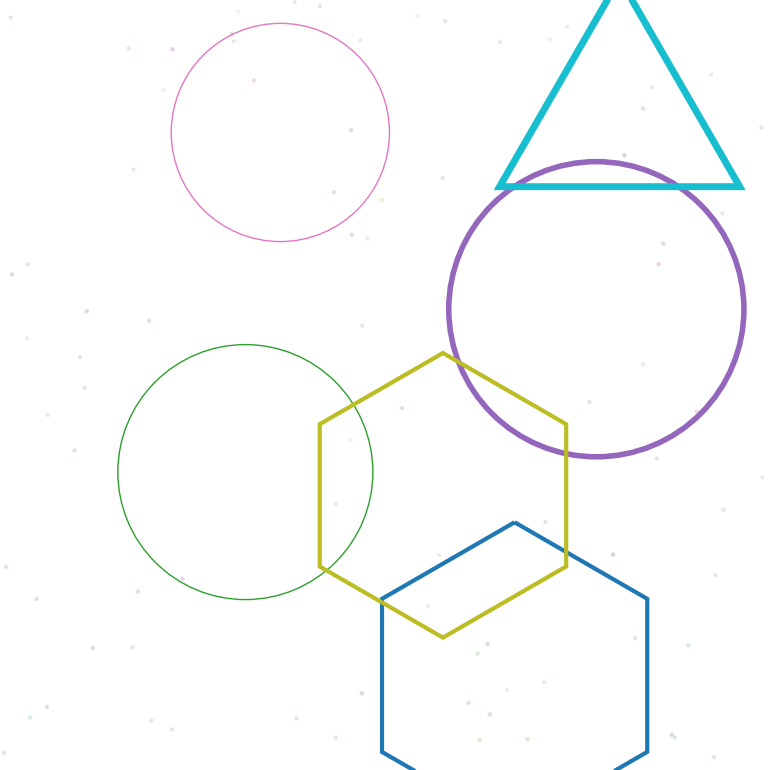[{"shape": "hexagon", "thickness": 1.5, "radius": 0.99, "center": [0.668, 0.123]}, {"shape": "circle", "thickness": 0.5, "radius": 0.83, "center": [0.319, 0.387]}, {"shape": "circle", "thickness": 2, "radius": 0.96, "center": [0.774, 0.598]}, {"shape": "circle", "thickness": 0.5, "radius": 0.71, "center": [0.364, 0.828]}, {"shape": "hexagon", "thickness": 1.5, "radius": 0.92, "center": [0.575, 0.357]}, {"shape": "triangle", "thickness": 2.5, "radius": 0.9, "center": [0.805, 0.848]}]